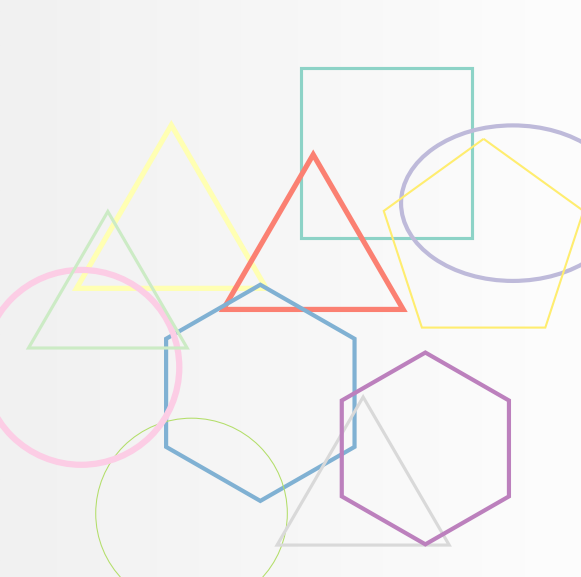[{"shape": "square", "thickness": 1.5, "radius": 0.73, "center": [0.665, 0.734]}, {"shape": "triangle", "thickness": 2.5, "radius": 0.94, "center": [0.295, 0.594]}, {"shape": "oval", "thickness": 2, "radius": 0.96, "center": [0.882, 0.647]}, {"shape": "triangle", "thickness": 2.5, "radius": 0.89, "center": [0.539, 0.553]}, {"shape": "hexagon", "thickness": 2, "radius": 0.94, "center": [0.448, 0.319]}, {"shape": "circle", "thickness": 0.5, "radius": 0.82, "center": [0.33, 0.11]}, {"shape": "circle", "thickness": 3, "radius": 0.84, "center": [0.14, 0.363]}, {"shape": "triangle", "thickness": 1.5, "radius": 0.85, "center": [0.625, 0.141]}, {"shape": "hexagon", "thickness": 2, "radius": 0.83, "center": [0.732, 0.223]}, {"shape": "triangle", "thickness": 1.5, "radius": 0.79, "center": [0.186, 0.475]}, {"shape": "pentagon", "thickness": 1, "radius": 0.9, "center": [0.832, 0.578]}]